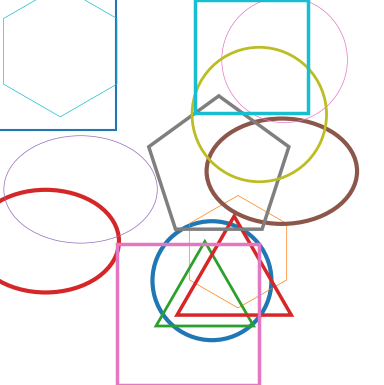[{"shape": "square", "thickness": 1.5, "radius": 0.99, "center": [0.103, 0.861]}, {"shape": "circle", "thickness": 3, "radius": 0.77, "center": [0.551, 0.271]}, {"shape": "hexagon", "thickness": 0.5, "radius": 0.73, "center": [0.618, 0.346]}, {"shape": "triangle", "thickness": 2, "radius": 0.73, "center": [0.532, 0.226]}, {"shape": "triangle", "thickness": 2.5, "radius": 0.86, "center": [0.608, 0.267]}, {"shape": "oval", "thickness": 3, "radius": 0.95, "center": [0.119, 0.374]}, {"shape": "oval", "thickness": 0.5, "radius": 1.0, "center": [0.209, 0.508]}, {"shape": "oval", "thickness": 3, "radius": 0.98, "center": [0.732, 0.555]}, {"shape": "square", "thickness": 2.5, "radius": 0.92, "center": [0.489, 0.183]}, {"shape": "circle", "thickness": 0.5, "radius": 0.82, "center": [0.739, 0.845]}, {"shape": "pentagon", "thickness": 2.5, "radius": 0.96, "center": [0.568, 0.56]}, {"shape": "circle", "thickness": 2, "radius": 0.87, "center": [0.673, 0.703]}, {"shape": "square", "thickness": 2.5, "radius": 0.73, "center": [0.652, 0.852]}, {"shape": "hexagon", "thickness": 0.5, "radius": 0.85, "center": [0.156, 0.867]}]